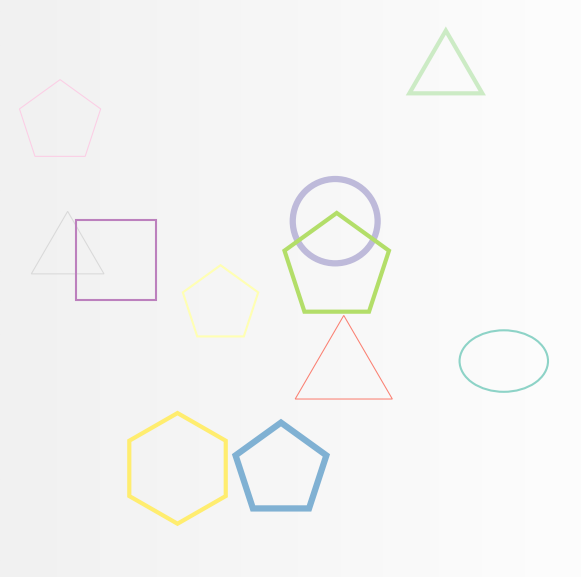[{"shape": "oval", "thickness": 1, "radius": 0.38, "center": [0.867, 0.374]}, {"shape": "pentagon", "thickness": 1, "radius": 0.34, "center": [0.379, 0.472]}, {"shape": "circle", "thickness": 3, "radius": 0.37, "center": [0.577, 0.616]}, {"shape": "triangle", "thickness": 0.5, "radius": 0.48, "center": [0.591, 0.356]}, {"shape": "pentagon", "thickness": 3, "radius": 0.41, "center": [0.483, 0.185]}, {"shape": "pentagon", "thickness": 2, "radius": 0.47, "center": [0.579, 0.536]}, {"shape": "pentagon", "thickness": 0.5, "radius": 0.37, "center": [0.103, 0.788]}, {"shape": "triangle", "thickness": 0.5, "radius": 0.36, "center": [0.116, 0.561]}, {"shape": "square", "thickness": 1, "radius": 0.34, "center": [0.199, 0.549]}, {"shape": "triangle", "thickness": 2, "radius": 0.36, "center": [0.767, 0.874]}, {"shape": "hexagon", "thickness": 2, "radius": 0.48, "center": [0.305, 0.188]}]